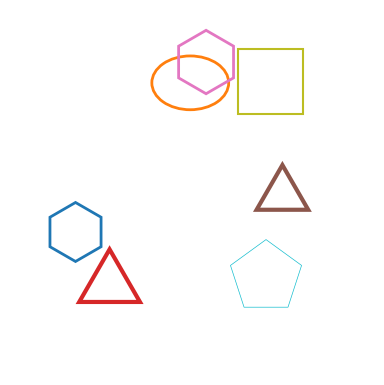[{"shape": "hexagon", "thickness": 2, "radius": 0.38, "center": [0.196, 0.397]}, {"shape": "oval", "thickness": 2, "radius": 0.5, "center": [0.494, 0.785]}, {"shape": "triangle", "thickness": 3, "radius": 0.46, "center": [0.285, 0.261]}, {"shape": "triangle", "thickness": 3, "radius": 0.39, "center": [0.734, 0.494]}, {"shape": "hexagon", "thickness": 2, "radius": 0.41, "center": [0.535, 0.839]}, {"shape": "square", "thickness": 1.5, "radius": 0.42, "center": [0.702, 0.788]}, {"shape": "pentagon", "thickness": 0.5, "radius": 0.49, "center": [0.691, 0.281]}]